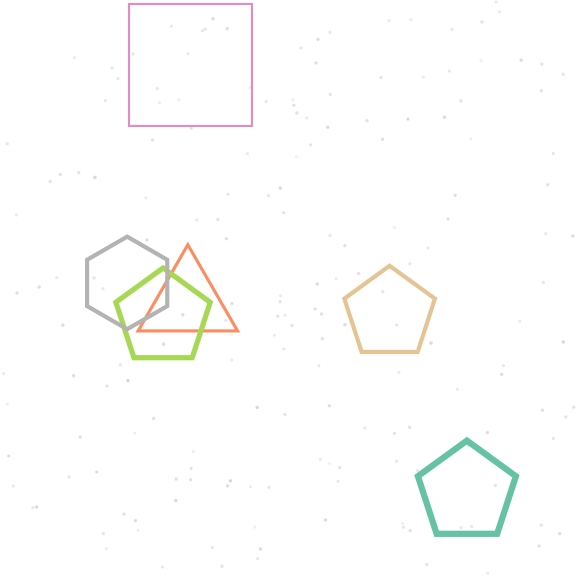[{"shape": "pentagon", "thickness": 3, "radius": 0.45, "center": [0.809, 0.147]}, {"shape": "triangle", "thickness": 1.5, "radius": 0.5, "center": [0.325, 0.476]}, {"shape": "square", "thickness": 1, "radius": 0.53, "center": [0.33, 0.887]}, {"shape": "pentagon", "thickness": 2.5, "radius": 0.43, "center": [0.282, 0.449]}, {"shape": "pentagon", "thickness": 2, "radius": 0.41, "center": [0.675, 0.456]}, {"shape": "hexagon", "thickness": 2, "radius": 0.4, "center": [0.22, 0.509]}]